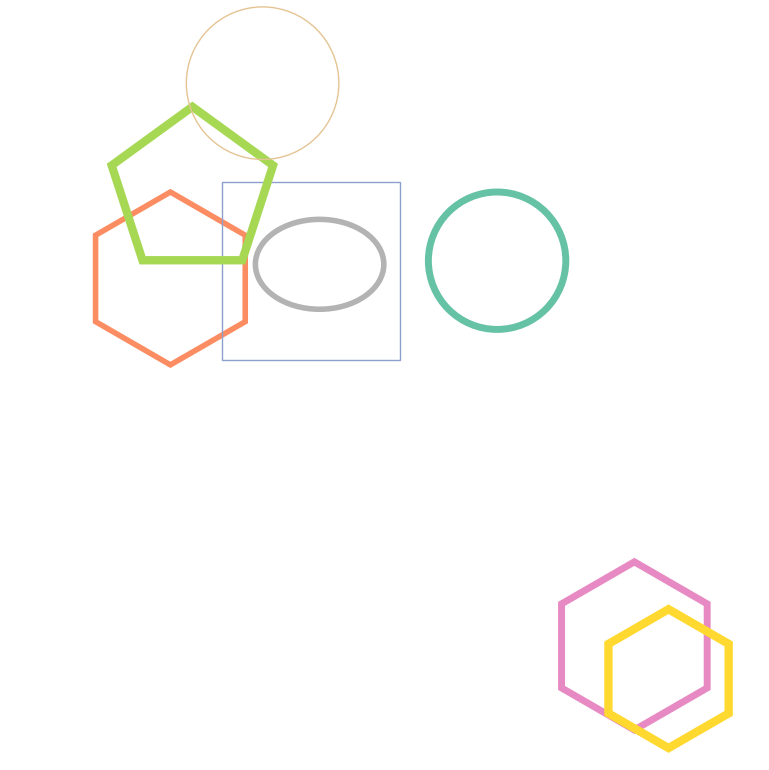[{"shape": "circle", "thickness": 2.5, "radius": 0.45, "center": [0.646, 0.661]}, {"shape": "hexagon", "thickness": 2, "radius": 0.56, "center": [0.221, 0.638]}, {"shape": "square", "thickness": 0.5, "radius": 0.58, "center": [0.404, 0.648]}, {"shape": "hexagon", "thickness": 2.5, "radius": 0.55, "center": [0.824, 0.161]}, {"shape": "pentagon", "thickness": 3, "radius": 0.55, "center": [0.25, 0.751]}, {"shape": "hexagon", "thickness": 3, "radius": 0.45, "center": [0.868, 0.119]}, {"shape": "circle", "thickness": 0.5, "radius": 0.5, "center": [0.341, 0.892]}, {"shape": "oval", "thickness": 2, "radius": 0.42, "center": [0.415, 0.657]}]